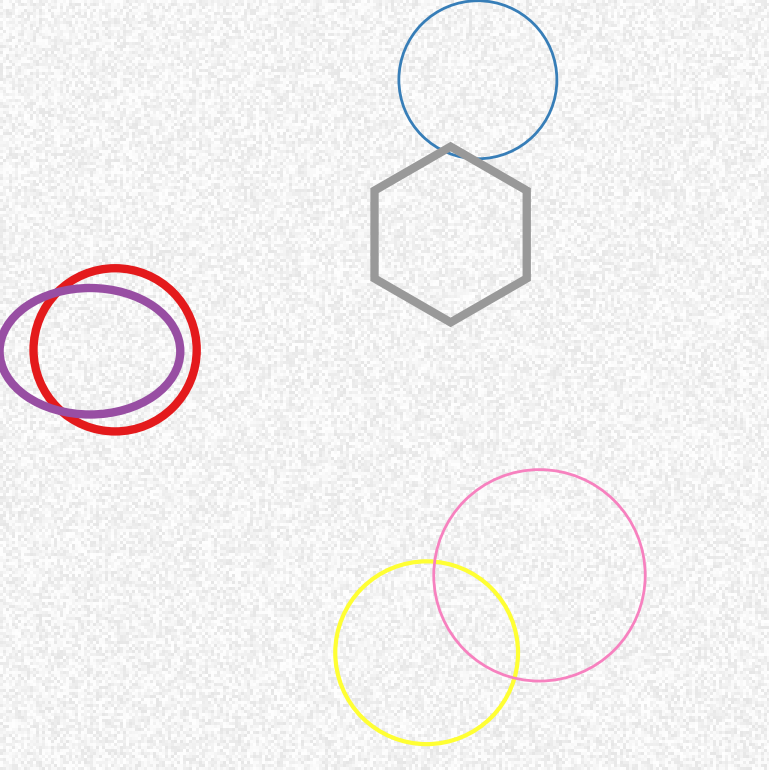[{"shape": "circle", "thickness": 3, "radius": 0.53, "center": [0.149, 0.546]}, {"shape": "circle", "thickness": 1, "radius": 0.51, "center": [0.621, 0.896]}, {"shape": "oval", "thickness": 3, "radius": 0.59, "center": [0.117, 0.544]}, {"shape": "circle", "thickness": 1.5, "radius": 0.59, "center": [0.554, 0.152]}, {"shape": "circle", "thickness": 1, "radius": 0.69, "center": [0.701, 0.253]}, {"shape": "hexagon", "thickness": 3, "radius": 0.57, "center": [0.585, 0.695]}]